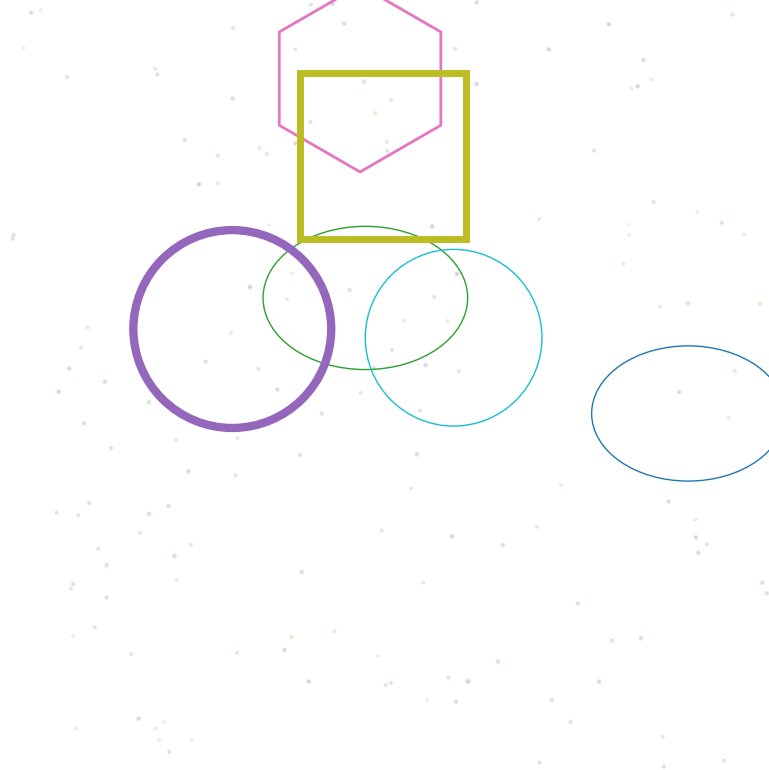[{"shape": "oval", "thickness": 0.5, "radius": 0.63, "center": [0.894, 0.463]}, {"shape": "oval", "thickness": 0.5, "radius": 0.66, "center": [0.474, 0.613]}, {"shape": "circle", "thickness": 3, "radius": 0.64, "center": [0.302, 0.573]}, {"shape": "hexagon", "thickness": 1, "radius": 0.61, "center": [0.468, 0.898]}, {"shape": "square", "thickness": 2.5, "radius": 0.54, "center": [0.497, 0.797]}, {"shape": "circle", "thickness": 0.5, "radius": 0.57, "center": [0.589, 0.561]}]